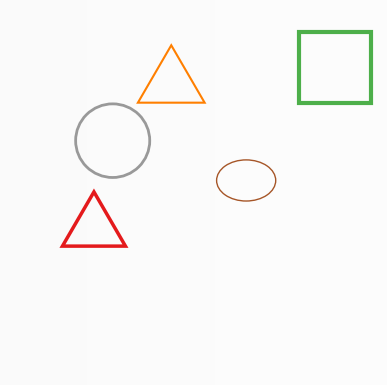[{"shape": "triangle", "thickness": 2.5, "radius": 0.47, "center": [0.242, 0.408]}, {"shape": "square", "thickness": 3, "radius": 0.46, "center": [0.865, 0.824]}, {"shape": "triangle", "thickness": 1.5, "radius": 0.5, "center": [0.442, 0.783]}, {"shape": "oval", "thickness": 1, "radius": 0.38, "center": [0.635, 0.531]}, {"shape": "circle", "thickness": 2, "radius": 0.48, "center": [0.291, 0.635]}]